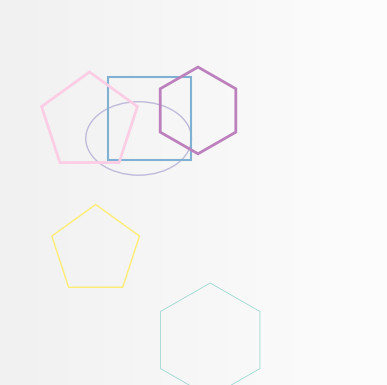[{"shape": "hexagon", "thickness": 0.5, "radius": 0.74, "center": [0.542, 0.117]}, {"shape": "oval", "thickness": 1, "radius": 0.68, "center": [0.358, 0.64]}, {"shape": "square", "thickness": 1.5, "radius": 0.54, "center": [0.387, 0.693]}, {"shape": "pentagon", "thickness": 2, "radius": 0.65, "center": [0.231, 0.683]}, {"shape": "hexagon", "thickness": 2, "radius": 0.56, "center": [0.511, 0.713]}, {"shape": "pentagon", "thickness": 1, "radius": 0.59, "center": [0.247, 0.35]}]